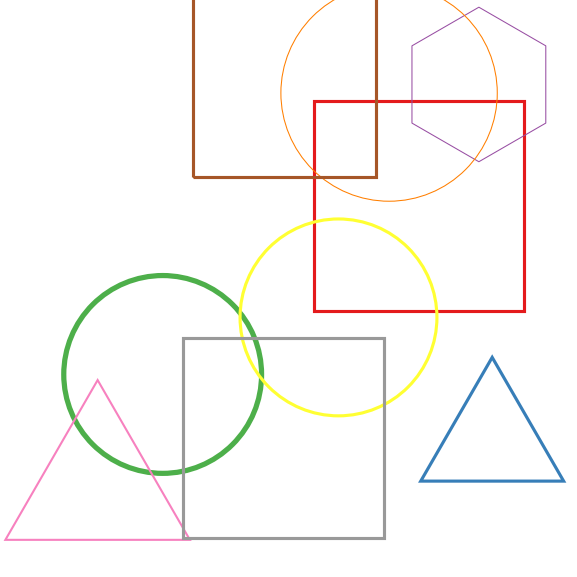[{"shape": "square", "thickness": 1.5, "radius": 0.91, "center": [0.725, 0.642]}, {"shape": "triangle", "thickness": 1.5, "radius": 0.71, "center": [0.852, 0.237]}, {"shape": "circle", "thickness": 2.5, "radius": 0.86, "center": [0.282, 0.351]}, {"shape": "hexagon", "thickness": 0.5, "radius": 0.67, "center": [0.829, 0.853]}, {"shape": "circle", "thickness": 0.5, "radius": 0.94, "center": [0.674, 0.838]}, {"shape": "circle", "thickness": 1.5, "radius": 0.85, "center": [0.586, 0.45]}, {"shape": "square", "thickness": 1.5, "radius": 0.79, "center": [0.493, 0.851]}, {"shape": "triangle", "thickness": 1, "radius": 0.92, "center": [0.169, 0.157]}, {"shape": "square", "thickness": 1.5, "radius": 0.87, "center": [0.491, 0.241]}]